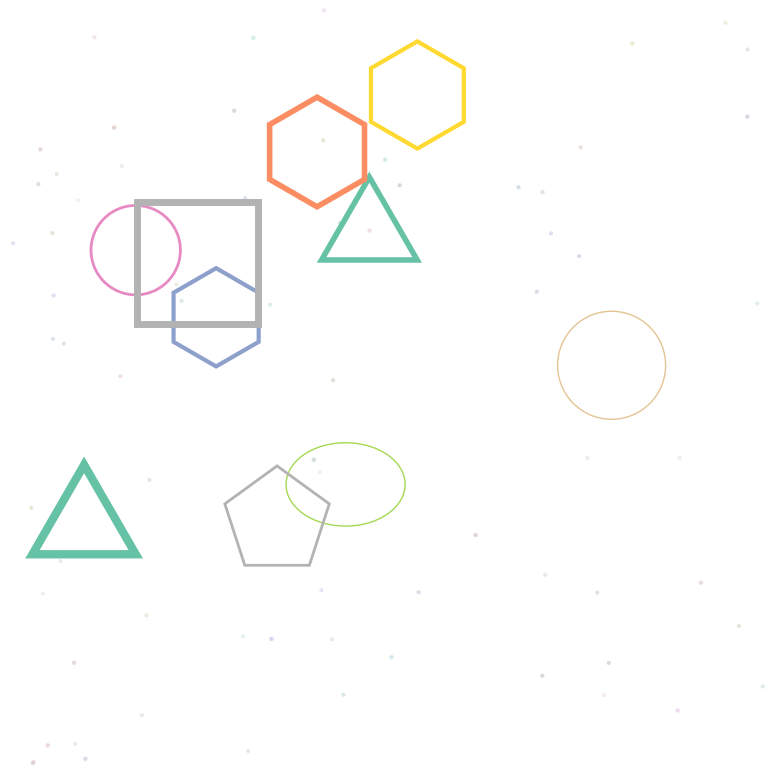[{"shape": "triangle", "thickness": 3, "radius": 0.39, "center": [0.109, 0.319]}, {"shape": "triangle", "thickness": 2, "radius": 0.36, "center": [0.48, 0.698]}, {"shape": "hexagon", "thickness": 2, "radius": 0.36, "center": [0.412, 0.803]}, {"shape": "hexagon", "thickness": 1.5, "radius": 0.32, "center": [0.281, 0.588]}, {"shape": "circle", "thickness": 1, "radius": 0.29, "center": [0.176, 0.675]}, {"shape": "oval", "thickness": 0.5, "radius": 0.39, "center": [0.449, 0.371]}, {"shape": "hexagon", "thickness": 1.5, "radius": 0.35, "center": [0.542, 0.877]}, {"shape": "circle", "thickness": 0.5, "radius": 0.35, "center": [0.794, 0.526]}, {"shape": "pentagon", "thickness": 1, "radius": 0.36, "center": [0.36, 0.324]}, {"shape": "square", "thickness": 2.5, "radius": 0.39, "center": [0.256, 0.658]}]